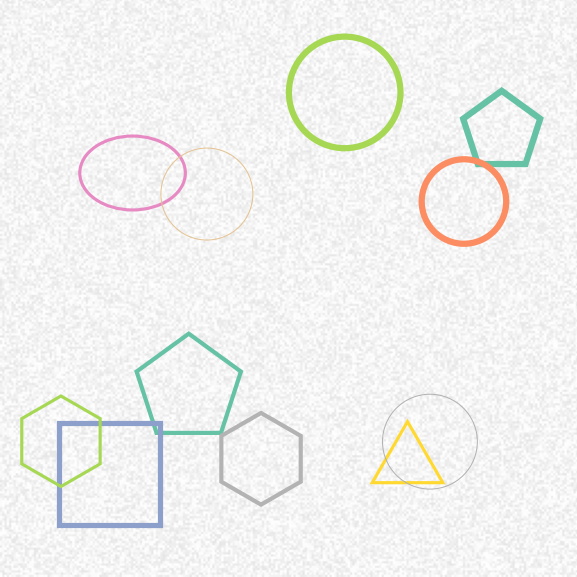[{"shape": "pentagon", "thickness": 2, "radius": 0.47, "center": [0.327, 0.326]}, {"shape": "pentagon", "thickness": 3, "radius": 0.35, "center": [0.869, 0.772]}, {"shape": "circle", "thickness": 3, "radius": 0.37, "center": [0.803, 0.65]}, {"shape": "square", "thickness": 2.5, "radius": 0.44, "center": [0.19, 0.178]}, {"shape": "oval", "thickness": 1.5, "radius": 0.46, "center": [0.23, 0.7]}, {"shape": "circle", "thickness": 3, "radius": 0.48, "center": [0.597, 0.839]}, {"shape": "hexagon", "thickness": 1.5, "radius": 0.39, "center": [0.106, 0.235]}, {"shape": "triangle", "thickness": 1.5, "radius": 0.35, "center": [0.706, 0.199]}, {"shape": "circle", "thickness": 0.5, "radius": 0.4, "center": [0.358, 0.663]}, {"shape": "hexagon", "thickness": 2, "radius": 0.4, "center": [0.452, 0.205]}, {"shape": "circle", "thickness": 0.5, "radius": 0.41, "center": [0.744, 0.234]}]